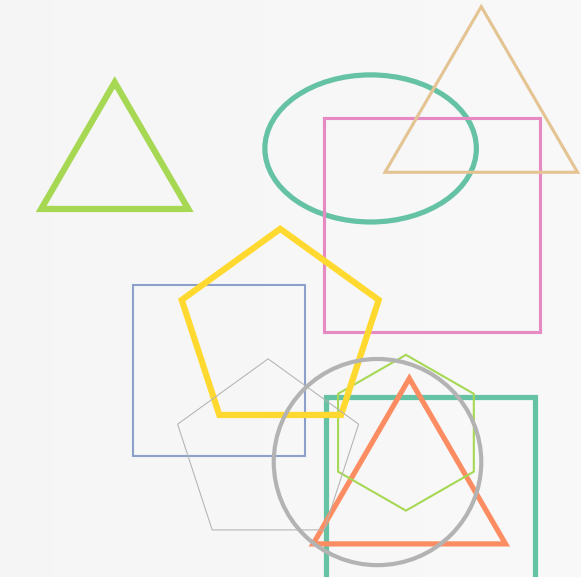[{"shape": "square", "thickness": 2.5, "radius": 0.9, "center": [0.74, 0.132]}, {"shape": "oval", "thickness": 2.5, "radius": 0.91, "center": [0.638, 0.742]}, {"shape": "triangle", "thickness": 2.5, "radius": 0.96, "center": [0.704, 0.153]}, {"shape": "square", "thickness": 1, "radius": 0.74, "center": [0.376, 0.358]}, {"shape": "square", "thickness": 1.5, "radius": 0.93, "center": [0.743, 0.609]}, {"shape": "hexagon", "thickness": 1, "radius": 0.67, "center": [0.698, 0.25]}, {"shape": "triangle", "thickness": 3, "radius": 0.73, "center": [0.197, 0.71]}, {"shape": "pentagon", "thickness": 3, "radius": 0.89, "center": [0.482, 0.425]}, {"shape": "triangle", "thickness": 1.5, "radius": 0.96, "center": [0.828, 0.796]}, {"shape": "pentagon", "thickness": 0.5, "radius": 0.82, "center": [0.461, 0.214]}, {"shape": "circle", "thickness": 2, "radius": 0.89, "center": [0.649, 0.199]}]